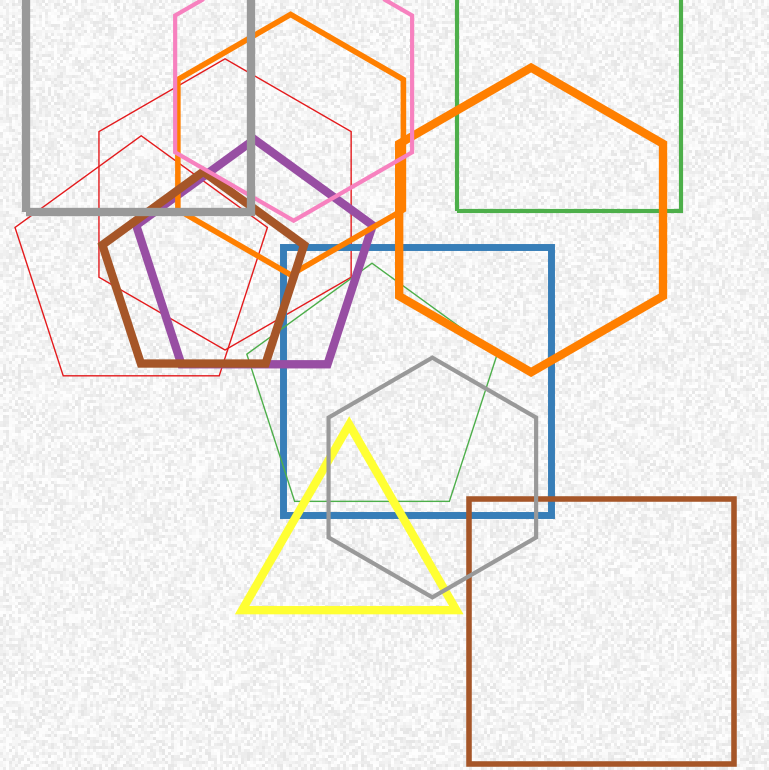[{"shape": "hexagon", "thickness": 0.5, "radius": 0.95, "center": [0.292, 0.735]}, {"shape": "pentagon", "thickness": 0.5, "radius": 0.86, "center": [0.183, 0.651]}, {"shape": "square", "thickness": 2.5, "radius": 0.87, "center": [0.542, 0.505]}, {"shape": "pentagon", "thickness": 0.5, "radius": 0.85, "center": [0.483, 0.487]}, {"shape": "square", "thickness": 1.5, "radius": 0.73, "center": [0.739, 0.871]}, {"shape": "pentagon", "thickness": 3, "radius": 0.81, "center": [0.33, 0.658]}, {"shape": "hexagon", "thickness": 2, "radius": 0.85, "center": [0.377, 0.812]}, {"shape": "hexagon", "thickness": 3, "radius": 0.99, "center": [0.69, 0.714]}, {"shape": "triangle", "thickness": 3, "radius": 0.8, "center": [0.453, 0.288]}, {"shape": "pentagon", "thickness": 3, "radius": 0.69, "center": [0.264, 0.639]}, {"shape": "square", "thickness": 2, "radius": 0.86, "center": [0.781, 0.179]}, {"shape": "hexagon", "thickness": 1.5, "radius": 0.89, "center": [0.381, 0.891]}, {"shape": "hexagon", "thickness": 1.5, "radius": 0.78, "center": [0.561, 0.38]}, {"shape": "square", "thickness": 3, "radius": 0.73, "center": [0.18, 0.871]}]